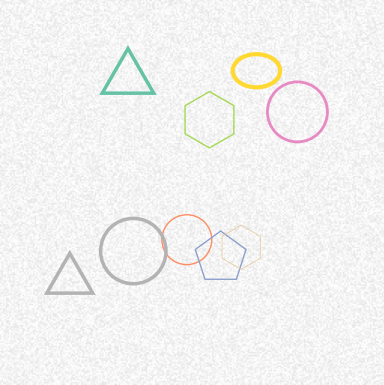[{"shape": "triangle", "thickness": 2.5, "radius": 0.39, "center": [0.332, 0.797]}, {"shape": "circle", "thickness": 1, "radius": 0.32, "center": [0.485, 0.377]}, {"shape": "pentagon", "thickness": 1, "radius": 0.35, "center": [0.573, 0.331]}, {"shape": "circle", "thickness": 2, "radius": 0.39, "center": [0.773, 0.709]}, {"shape": "hexagon", "thickness": 1, "radius": 0.37, "center": [0.544, 0.689]}, {"shape": "oval", "thickness": 3, "radius": 0.31, "center": [0.666, 0.816]}, {"shape": "hexagon", "thickness": 0.5, "radius": 0.29, "center": [0.626, 0.358]}, {"shape": "triangle", "thickness": 2.5, "radius": 0.34, "center": [0.181, 0.273]}, {"shape": "circle", "thickness": 2.5, "radius": 0.42, "center": [0.346, 0.348]}]